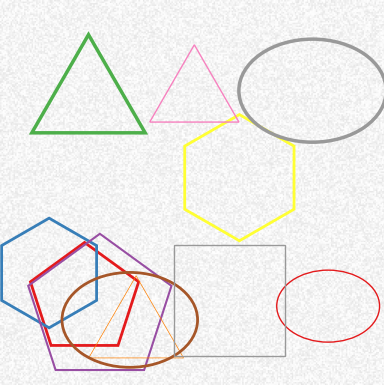[{"shape": "pentagon", "thickness": 2, "radius": 0.74, "center": [0.22, 0.222]}, {"shape": "oval", "thickness": 1, "radius": 0.67, "center": [0.852, 0.205]}, {"shape": "hexagon", "thickness": 2, "radius": 0.71, "center": [0.128, 0.291]}, {"shape": "triangle", "thickness": 2.5, "radius": 0.85, "center": [0.23, 0.74]}, {"shape": "pentagon", "thickness": 1.5, "radius": 0.98, "center": [0.259, 0.197]}, {"shape": "triangle", "thickness": 0.5, "radius": 0.71, "center": [0.354, 0.141]}, {"shape": "hexagon", "thickness": 2, "radius": 0.82, "center": [0.622, 0.538]}, {"shape": "oval", "thickness": 2, "radius": 0.88, "center": [0.337, 0.169]}, {"shape": "triangle", "thickness": 1, "radius": 0.67, "center": [0.505, 0.75]}, {"shape": "square", "thickness": 1, "radius": 0.72, "center": [0.596, 0.219]}, {"shape": "oval", "thickness": 2.5, "radius": 0.96, "center": [0.812, 0.765]}]